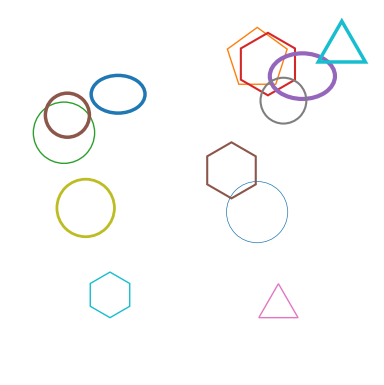[{"shape": "oval", "thickness": 2.5, "radius": 0.35, "center": [0.307, 0.755]}, {"shape": "circle", "thickness": 0.5, "radius": 0.4, "center": [0.668, 0.449]}, {"shape": "pentagon", "thickness": 1, "radius": 0.41, "center": [0.668, 0.847]}, {"shape": "circle", "thickness": 1, "radius": 0.4, "center": [0.166, 0.655]}, {"shape": "hexagon", "thickness": 1.5, "radius": 0.41, "center": [0.696, 0.834]}, {"shape": "oval", "thickness": 3, "radius": 0.42, "center": [0.785, 0.802]}, {"shape": "hexagon", "thickness": 1.5, "radius": 0.36, "center": [0.601, 0.558]}, {"shape": "circle", "thickness": 2.5, "radius": 0.29, "center": [0.175, 0.701]}, {"shape": "triangle", "thickness": 1, "radius": 0.29, "center": [0.723, 0.204]}, {"shape": "circle", "thickness": 1.5, "radius": 0.3, "center": [0.736, 0.739]}, {"shape": "circle", "thickness": 2, "radius": 0.37, "center": [0.223, 0.46]}, {"shape": "triangle", "thickness": 2.5, "radius": 0.35, "center": [0.888, 0.874]}, {"shape": "hexagon", "thickness": 1, "radius": 0.3, "center": [0.286, 0.234]}]